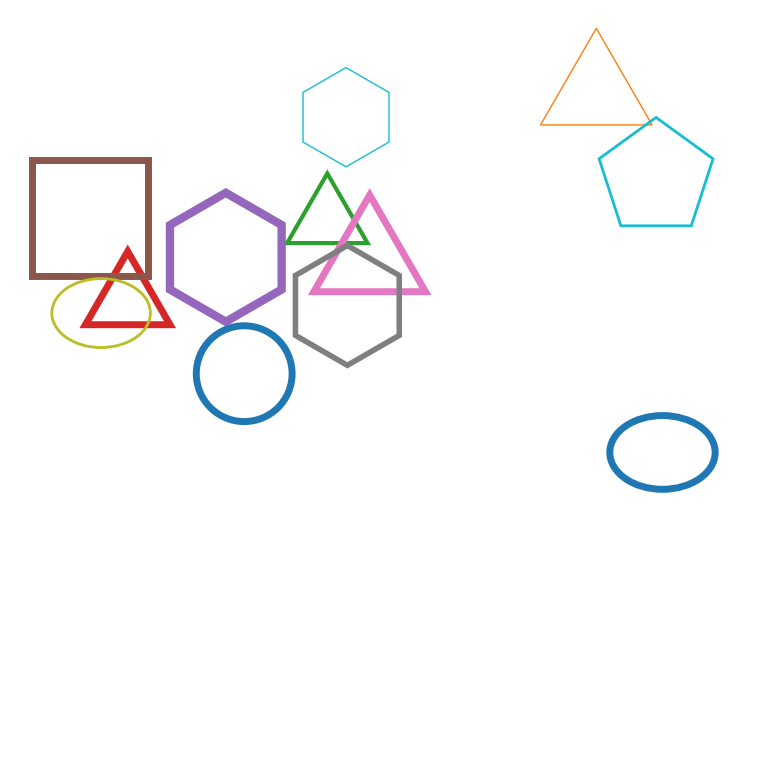[{"shape": "oval", "thickness": 2.5, "radius": 0.34, "center": [0.86, 0.412]}, {"shape": "circle", "thickness": 2.5, "radius": 0.31, "center": [0.317, 0.515]}, {"shape": "triangle", "thickness": 0.5, "radius": 0.42, "center": [0.774, 0.88]}, {"shape": "triangle", "thickness": 1.5, "radius": 0.3, "center": [0.425, 0.714]}, {"shape": "triangle", "thickness": 2.5, "radius": 0.32, "center": [0.166, 0.61]}, {"shape": "hexagon", "thickness": 3, "radius": 0.42, "center": [0.293, 0.666]}, {"shape": "square", "thickness": 2.5, "radius": 0.38, "center": [0.117, 0.717]}, {"shape": "triangle", "thickness": 2.5, "radius": 0.42, "center": [0.48, 0.663]}, {"shape": "hexagon", "thickness": 2, "radius": 0.39, "center": [0.451, 0.603]}, {"shape": "oval", "thickness": 1, "radius": 0.32, "center": [0.131, 0.593]}, {"shape": "pentagon", "thickness": 1, "radius": 0.39, "center": [0.852, 0.77]}, {"shape": "hexagon", "thickness": 0.5, "radius": 0.32, "center": [0.449, 0.848]}]